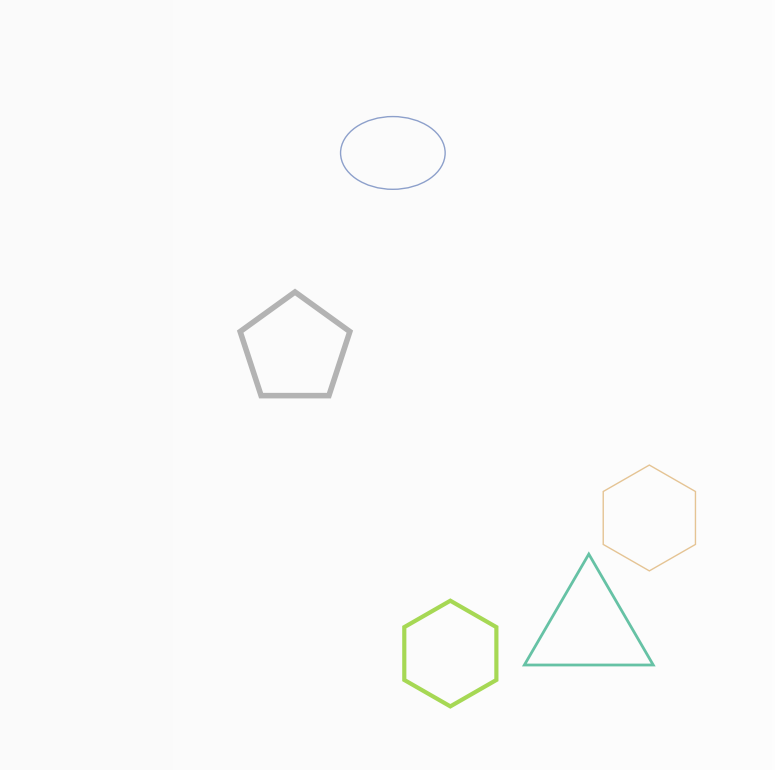[{"shape": "triangle", "thickness": 1, "radius": 0.48, "center": [0.76, 0.184]}, {"shape": "oval", "thickness": 0.5, "radius": 0.34, "center": [0.507, 0.801]}, {"shape": "hexagon", "thickness": 1.5, "radius": 0.34, "center": [0.581, 0.151]}, {"shape": "hexagon", "thickness": 0.5, "radius": 0.34, "center": [0.838, 0.327]}, {"shape": "pentagon", "thickness": 2, "radius": 0.37, "center": [0.381, 0.546]}]